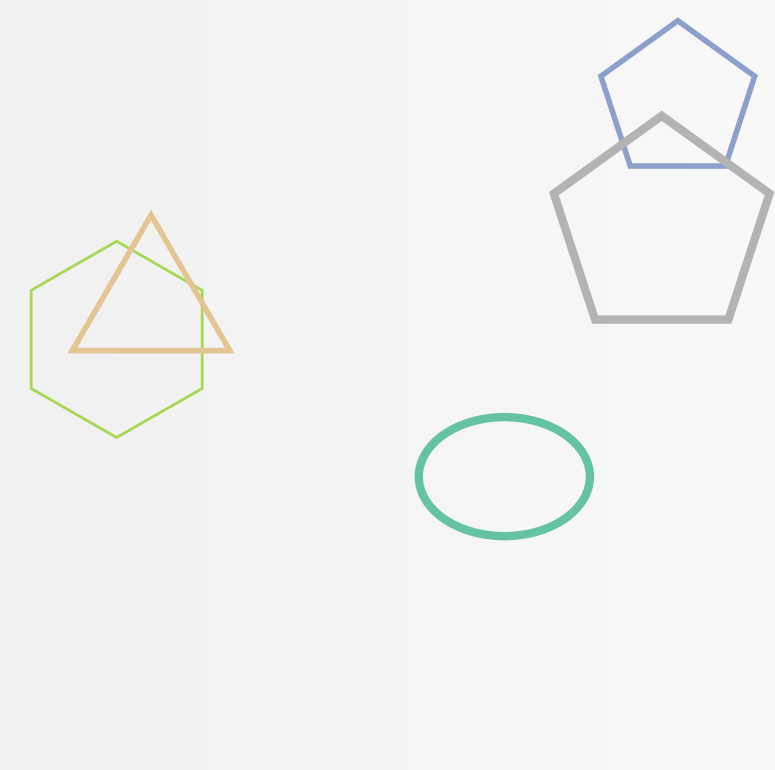[{"shape": "oval", "thickness": 3, "radius": 0.55, "center": [0.651, 0.381]}, {"shape": "pentagon", "thickness": 2, "radius": 0.52, "center": [0.875, 0.869]}, {"shape": "hexagon", "thickness": 1, "radius": 0.64, "center": [0.151, 0.559]}, {"shape": "triangle", "thickness": 2, "radius": 0.59, "center": [0.195, 0.603]}, {"shape": "pentagon", "thickness": 3, "radius": 0.73, "center": [0.854, 0.703]}]